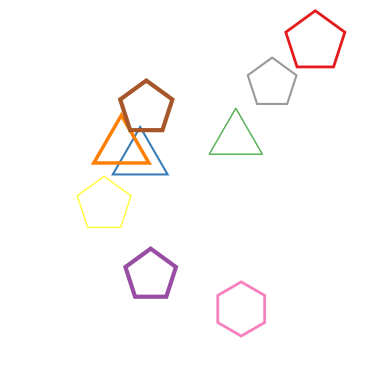[{"shape": "pentagon", "thickness": 2, "radius": 0.4, "center": [0.819, 0.891]}, {"shape": "triangle", "thickness": 1.5, "radius": 0.41, "center": [0.364, 0.588]}, {"shape": "triangle", "thickness": 1, "radius": 0.4, "center": [0.612, 0.639]}, {"shape": "pentagon", "thickness": 3, "radius": 0.34, "center": [0.391, 0.285]}, {"shape": "triangle", "thickness": 2.5, "radius": 0.41, "center": [0.315, 0.618]}, {"shape": "pentagon", "thickness": 1, "radius": 0.37, "center": [0.27, 0.469]}, {"shape": "pentagon", "thickness": 3, "radius": 0.36, "center": [0.38, 0.72]}, {"shape": "hexagon", "thickness": 2, "radius": 0.35, "center": [0.627, 0.197]}, {"shape": "pentagon", "thickness": 1.5, "radius": 0.33, "center": [0.707, 0.784]}]